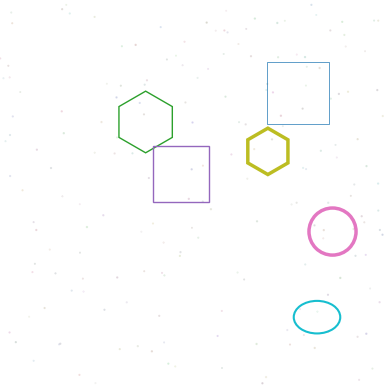[{"shape": "square", "thickness": 0.5, "radius": 0.4, "center": [0.775, 0.759]}, {"shape": "hexagon", "thickness": 1, "radius": 0.4, "center": [0.378, 0.683]}, {"shape": "square", "thickness": 1, "radius": 0.37, "center": [0.47, 0.549]}, {"shape": "circle", "thickness": 2.5, "radius": 0.31, "center": [0.864, 0.399]}, {"shape": "hexagon", "thickness": 2.5, "radius": 0.3, "center": [0.696, 0.607]}, {"shape": "oval", "thickness": 1.5, "radius": 0.3, "center": [0.823, 0.176]}]